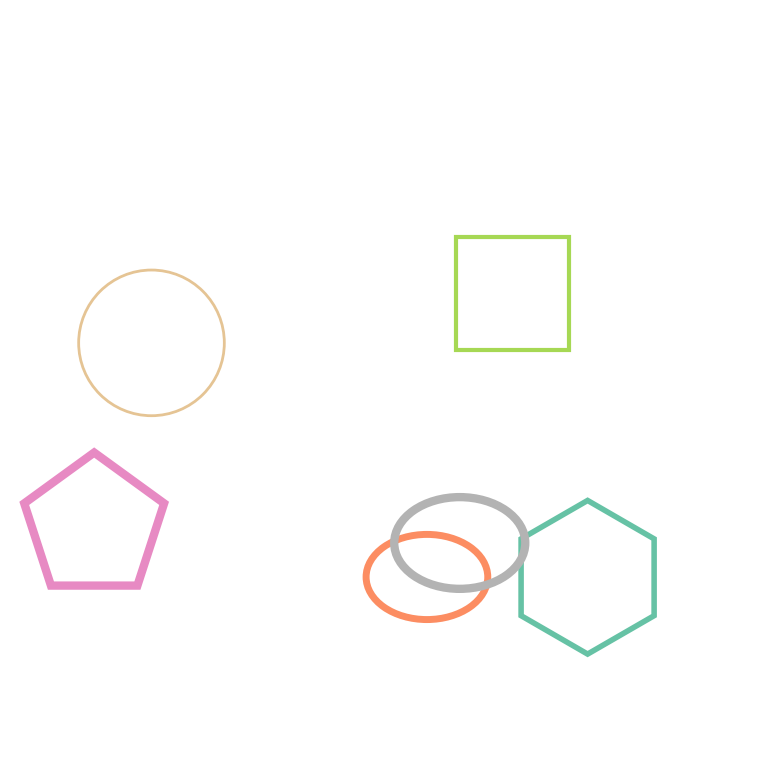[{"shape": "hexagon", "thickness": 2, "radius": 0.5, "center": [0.763, 0.25]}, {"shape": "oval", "thickness": 2.5, "radius": 0.39, "center": [0.554, 0.251]}, {"shape": "pentagon", "thickness": 3, "radius": 0.48, "center": [0.122, 0.317]}, {"shape": "square", "thickness": 1.5, "radius": 0.37, "center": [0.666, 0.619]}, {"shape": "circle", "thickness": 1, "radius": 0.47, "center": [0.197, 0.555]}, {"shape": "oval", "thickness": 3, "radius": 0.43, "center": [0.597, 0.295]}]